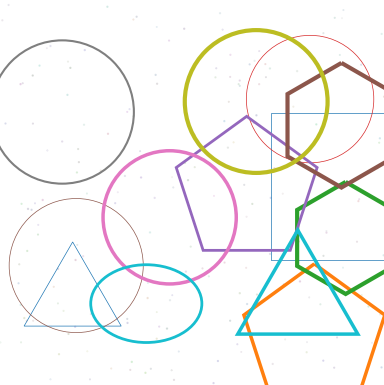[{"shape": "triangle", "thickness": 0.5, "radius": 0.73, "center": [0.189, 0.226]}, {"shape": "square", "thickness": 0.5, "radius": 0.96, "center": [0.895, 0.516]}, {"shape": "pentagon", "thickness": 2.5, "radius": 0.96, "center": [0.817, 0.122]}, {"shape": "hexagon", "thickness": 3, "radius": 0.73, "center": [0.898, 0.382]}, {"shape": "circle", "thickness": 0.5, "radius": 0.83, "center": [0.805, 0.743]}, {"shape": "pentagon", "thickness": 2, "radius": 0.96, "center": [0.641, 0.505]}, {"shape": "circle", "thickness": 0.5, "radius": 0.87, "center": [0.198, 0.31]}, {"shape": "hexagon", "thickness": 3, "radius": 0.81, "center": [0.887, 0.675]}, {"shape": "circle", "thickness": 2.5, "radius": 0.87, "center": [0.441, 0.435]}, {"shape": "circle", "thickness": 1.5, "radius": 0.93, "center": [0.162, 0.709]}, {"shape": "circle", "thickness": 3, "radius": 0.93, "center": [0.665, 0.736]}, {"shape": "triangle", "thickness": 2.5, "radius": 0.9, "center": [0.773, 0.222]}, {"shape": "oval", "thickness": 2, "radius": 0.72, "center": [0.38, 0.211]}]